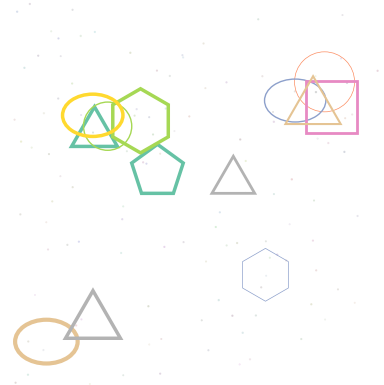[{"shape": "pentagon", "thickness": 2.5, "radius": 0.35, "center": [0.409, 0.555]}, {"shape": "triangle", "thickness": 2.5, "radius": 0.34, "center": [0.245, 0.654]}, {"shape": "circle", "thickness": 0.5, "radius": 0.39, "center": [0.843, 0.787]}, {"shape": "oval", "thickness": 1, "radius": 0.4, "center": [0.767, 0.739]}, {"shape": "hexagon", "thickness": 0.5, "radius": 0.34, "center": [0.69, 0.286]}, {"shape": "square", "thickness": 2, "radius": 0.33, "center": [0.861, 0.722]}, {"shape": "circle", "thickness": 1, "radius": 0.31, "center": [0.28, 0.672]}, {"shape": "hexagon", "thickness": 2.5, "radius": 0.42, "center": [0.365, 0.686]}, {"shape": "oval", "thickness": 2.5, "radius": 0.39, "center": [0.241, 0.701]}, {"shape": "oval", "thickness": 3, "radius": 0.41, "center": [0.12, 0.113]}, {"shape": "triangle", "thickness": 1.5, "radius": 0.41, "center": [0.813, 0.719]}, {"shape": "triangle", "thickness": 2, "radius": 0.32, "center": [0.606, 0.53]}, {"shape": "triangle", "thickness": 2.5, "radius": 0.41, "center": [0.241, 0.163]}]